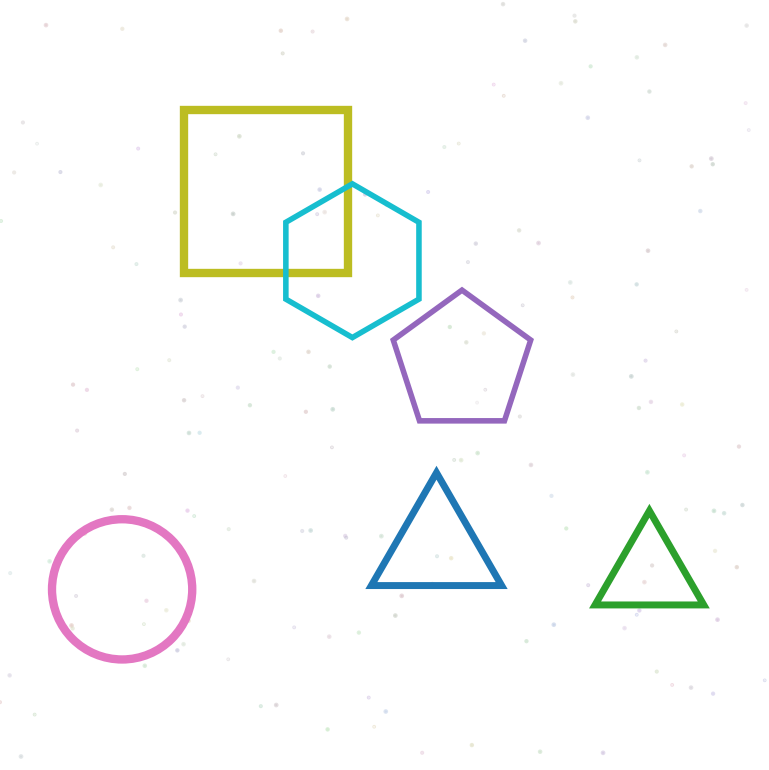[{"shape": "triangle", "thickness": 2.5, "radius": 0.49, "center": [0.567, 0.288]}, {"shape": "triangle", "thickness": 2.5, "radius": 0.41, "center": [0.843, 0.255]}, {"shape": "pentagon", "thickness": 2, "radius": 0.47, "center": [0.6, 0.529]}, {"shape": "circle", "thickness": 3, "radius": 0.46, "center": [0.159, 0.235]}, {"shape": "square", "thickness": 3, "radius": 0.53, "center": [0.345, 0.752]}, {"shape": "hexagon", "thickness": 2, "radius": 0.5, "center": [0.458, 0.661]}]